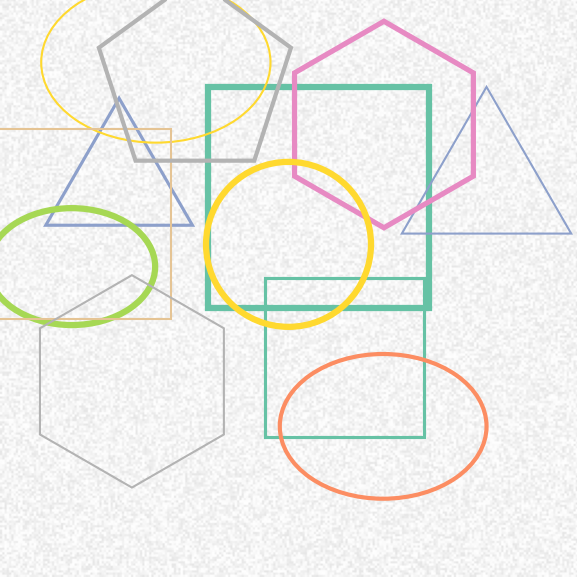[{"shape": "square", "thickness": 3, "radius": 0.96, "center": [0.551, 0.657]}, {"shape": "square", "thickness": 1.5, "radius": 0.69, "center": [0.596, 0.38]}, {"shape": "oval", "thickness": 2, "radius": 0.9, "center": [0.663, 0.261]}, {"shape": "triangle", "thickness": 1, "radius": 0.85, "center": [0.842, 0.679]}, {"shape": "triangle", "thickness": 1.5, "radius": 0.73, "center": [0.206, 0.682]}, {"shape": "hexagon", "thickness": 2.5, "radius": 0.89, "center": [0.665, 0.784]}, {"shape": "oval", "thickness": 3, "radius": 0.72, "center": [0.124, 0.537]}, {"shape": "oval", "thickness": 1, "radius": 0.99, "center": [0.27, 0.891]}, {"shape": "circle", "thickness": 3, "radius": 0.71, "center": [0.5, 0.576]}, {"shape": "square", "thickness": 1, "radius": 0.82, "center": [0.131, 0.611]}, {"shape": "hexagon", "thickness": 1, "radius": 0.92, "center": [0.228, 0.339]}, {"shape": "pentagon", "thickness": 2, "radius": 0.87, "center": [0.338, 0.862]}]